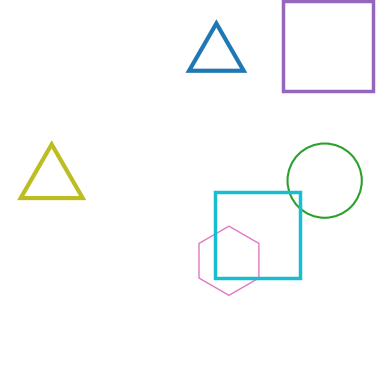[{"shape": "triangle", "thickness": 3, "radius": 0.41, "center": [0.562, 0.857]}, {"shape": "circle", "thickness": 1.5, "radius": 0.48, "center": [0.843, 0.531]}, {"shape": "square", "thickness": 2.5, "radius": 0.58, "center": [0.851, 0.882]}, {"shape": "hexagon", "thickness": 1, "radius": 0.45, "center": [0.595, 0.323]}, {"shape": "triangle", "thickness": 3, "radius": 0.46, "center": [0.134, 0.532]}, {"shape": "square", "thickness": 2.5, "radius": 0.55, "center": [0.669, 0.389]}]